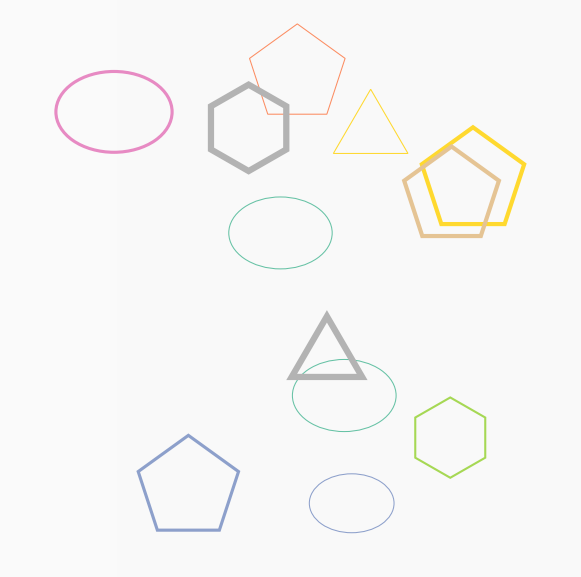[{"shape": "oval", "thickness": 0.5, "radius": 0.45, "center": [0.592, 0.314]}, {"shape": "oval", "thickness": 0.5, "radius": 0.44, "center": [0.483, 0.596]}, {"shape": "pentagon", "thickness": 0.5, "radius": 0.43, "center": [0.511, 0.871]}, {"shape": "oval", "thickness": 0.5, "radius": 0.36, "center": [0.605, 0.128]}, {"shape": "pentagon", "thickness": 1.5, "radius": 0.45, "center": [0.324, 0.155]}, {"shape": "oval", "thickness": 1.5, "radius": 0.5, "center": [0.196, 0.805]}, {"shape": "hexagon", "thickness": 1, "radius": 0.35, "center": [0.775, 0.241]}, {"shape": "triangle", "thickness": 0.5, "radius": 0.37, "center": [0.638, 0.77]}, {"shape": "pentagon", "thickness": 2, "radius": 0.46, "center": [0.814, 0.686]}, {"shape": "pentagon", "thickness": 2, "radius": 0.43, "center": [0.777, 0.66]}, {"shape": "hexagon", "thickness": 3, "radius": 0.37, "center": [0.428, 0.778]}, {"shape": "triangle", "thickness": 3, "radius": 0.35, "center": [0.562, 0.381]}]